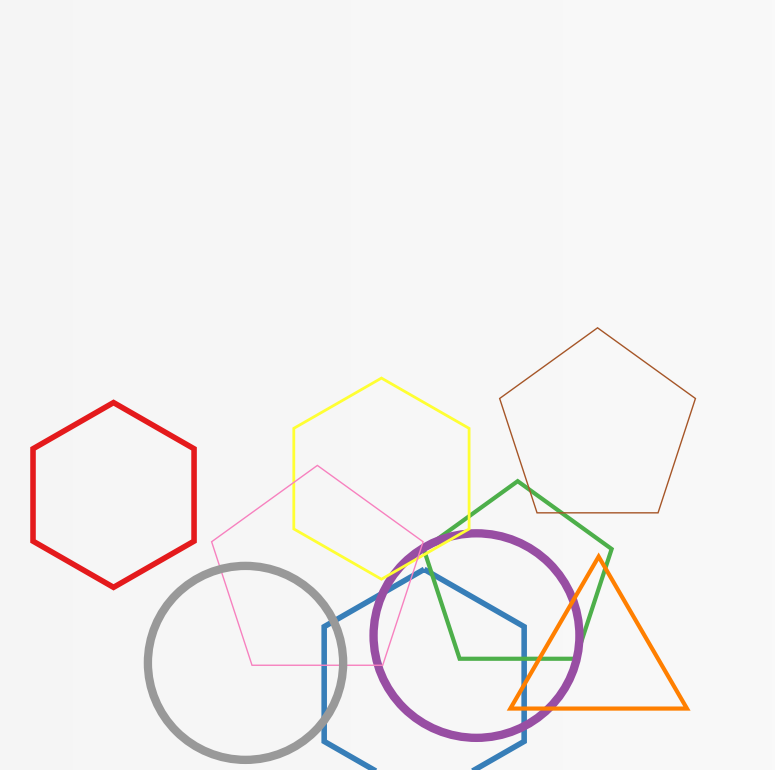[{"shape": "hexagon", "thickness": 2, "radius": 0.6, "center": [0.146, 0.357]}, {"shape": "hexagon", "thickness": 2, "radius": 0.74, "center": [0.547, 0.112]}, {"shape": "pentagon", "thickness": 1.5, "radius": 0.64, "center": [0.668, 0.248]}, {"shape": "circle", "thickness": 3, "radius": 0.66, "center": [0.615, 0.175]}, {"shape": "triangle", "thickness": 1.5, "radius": 0.66, "center": [0.772, 0.146]}, {"shape": "hexagon", "thickness": 1, "radius": 0.65, "center": [0.492, 0.378]}, {"shape": "pentagon", "thickness": 0.5, "radius": 0.66, "center": [0.771, 0.441]}, {"shape": "pentagon", "thickness": 0.5, "radius": 0.72, "center": [0.41, 0.252]}, {"shape": "circle", "thickness": 3, "radius": 0.63, "center": [0.317, 0.139]}]